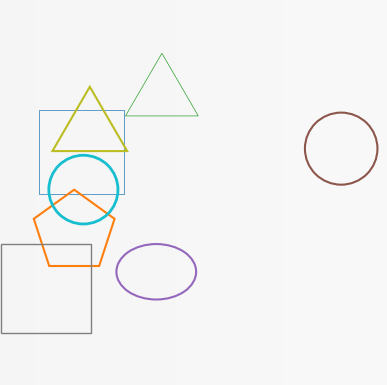[{"shape": "square", "thickness": 0.5, "radius": 0.55, "center": [0.21, 0.605]}, {"shape": "pentagon", "thickness": 1.5, "radius": 0.55, "center": [0.191, 0.398]}, {"shape": "triangle", "thickness": 0.5, "radius": 0.54, "center": [0.418, 0.753]}, {"shape": "oval", "thickness": 1.5, "radius": 0.51, "center": [0.403, 0.294]}, {"shape": "circle", "thickness": 1.5, "radius": 0.47, "center": [0.88, 0.614]}, {"shape": "square", "thickness": 1, "radius": 0.58, "center": [0.118, 0.251]}, {"shape": "triangle", "thickness": 1.5, "radius": 0.56, "center": [0.232, 0.663]}, {"shape": "circle", "thickness": 2, "radius": 0.45, "center": [0.215, 0.507]}]